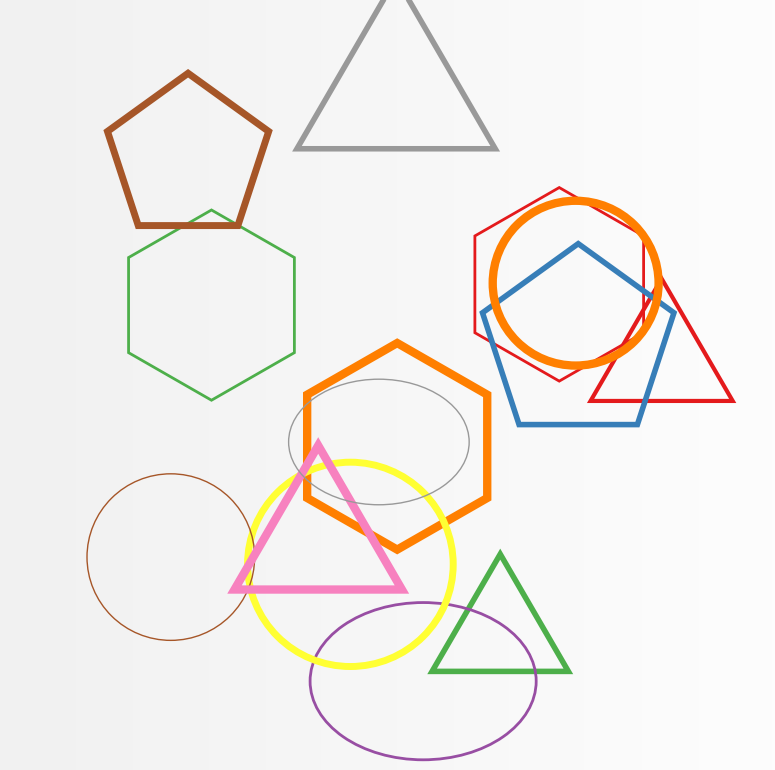[{"shape": "triangle", "thickness": 1.5, "radius": 0.53, "center": [0.854, 0.532]}, {"shape": "hexagon", "thickness": 1, "radius": 0.63, "center": [0.722, 0.631]}, {"shape": "pentagon", "thickness": 2, "radius": 0.65, "center": [0.746, 0.554]}, {"shape": "hexagon", "thickness": 1, "radius": 0.62, "center": [0.273, 0.604]}, {"shape": "triangle", "thickness": 2, "radius": 0.51, "center": [0.645, 0.179]}, {"shape": "oval", "thickness": 1, "radius": 0.73, "center": [0.546, 0.115]}, {"shape": "hexagon", "thickness": 3, "radius": 0.67, "center": [0.513, 0.42]}, {"shape": "circle", "thickness": 3, "radius": 0.54, "center": [0.743, 0.632]}, {"shape": "circle", "thickness": 2.5, "radius": 0.66, "center": [0.452, 0.267]}, {"shape": "circle", "thickness": 0.5, "radius": 0.54, "center": [0.22, 0.277]}, {"shape": "pentagon", "thickness": 2.5, "radius": 0.55, "center": [0.243, 0.796]}, {"shape": "triangle", "thickness": 3, "radius": 0.62, "center": [0.411, 0.297]}, {"shape": "triangle", "thickness": 2, "radius": 0.74, "center": [0.511, 0.881]}, {"shape": "oval", "thickness": 0.5, "radius": 0.58, "center": [0.489, 0.426]}]